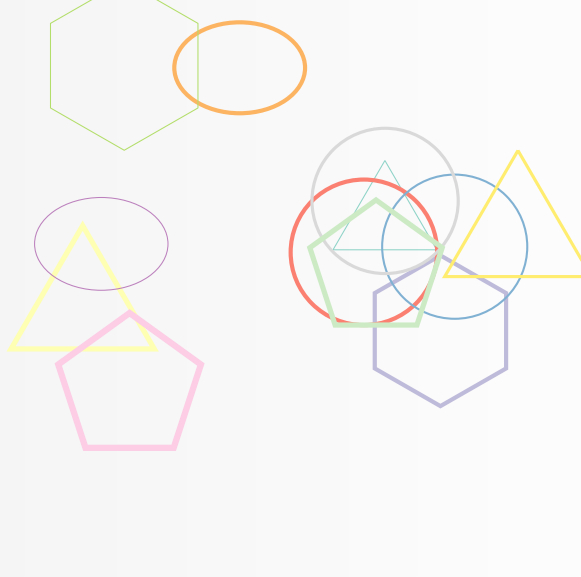[{"shape": "triangle", "thickness": 0.5, "radius": 0.52, "center": [0.662, 0.618]}, {"shape": "triangle", "thickness": 2.5, "radius": 0.71, "center": [0.142, 0.466]}, {"shape": "hexagon", "thickness": 2, "radius": 0.65, "center": [0.758, 0.426]}, {"shape": "circle", "thickness": 2, "radius": 0.63, "center": [0.626, 0.562]}, {"shape": "circle", "thickness": 1, "radius": 0.62, "center": [0.782, 0.572]}, {"shape": "oval", "thickness": 2, "radius": 0.56, "center": [0.412, 0.882]}, {"shape": "hexagon", "thickness": 0.5, "radius": 0.73, "center": [0.214, 0.885]}, {"shape": "pentagon", "thickness": 3, "radius": 0.65, "center": [0.223, 0.328]}, {"shape": "circle", "thickness": 1.5, "radius": 0.63, "center": [0.663, 0.651]}, {"shape": "oval", "thickness": 0.5, "radius": 0.57, "center": [0.174, 0.577]}, {"shape": "pentagon", "thickness": 2.5, "radius": 0.6, "center": [0.647, 0.533]}, {"shape": "triangle", "thickness": 1.5, "radius": 0.73, "center": [0.891, 0.593]}]